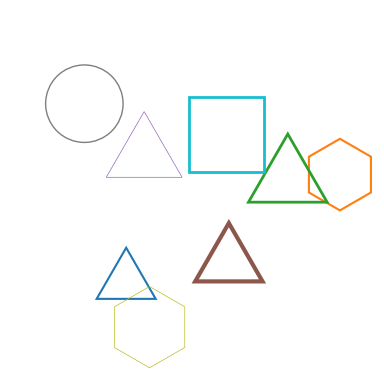[{"shape": "triangle", "thickness": 1.5, "radius": 0.44, "center": [0.328, 0.268]}, {"shape": "hexagon", "thickness": 1.5, "radius": 0.46, "center": [0.883, 0.546]}, {"shape": "triangle", "thickness": 2, "radius": 0.59, "center": [0.748, 0.534]}, {"shape": "triangle", "thickness": 0.5, "radius": 0.57, "center": [0.374, 0.596]}, {"shape": "triangle", "thickness": 3, "radius": 0.5, "center": [0.594, 0.32]}, {"shape": "circle", "thickness": 1, "radius": 0.5, "center": [0.219, 0.731]}, {"shape": "hexagon", "thickness": 0.5, "radius": 0.53, "center": [0.388, 0.15]}, {"shape": "square", "thickness": 2, "radius": 0.48, "center": [0.589, 0.65]}]